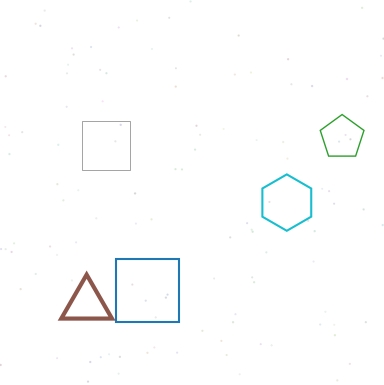[{"shape": "square", "thickness": 1.5, "radius": 0.41, "center": [0.383, 0.245]}, {"shape": "pentagon", "thickness": 1, "radius": 0.3, "center": [0.889, 0.643]}, {"shape": "triangle", "thickness": 3, "radius": 0.38, "center": [0.225, 0.211]}, {"shape": "square", "thickness": 0.5, "radius": 0.31, "center": [0.274, 0.622]}, {"shape": "hexagon", "thickness": 1.5, "radius": 0.37, "center": [0.745, 0.474]}]